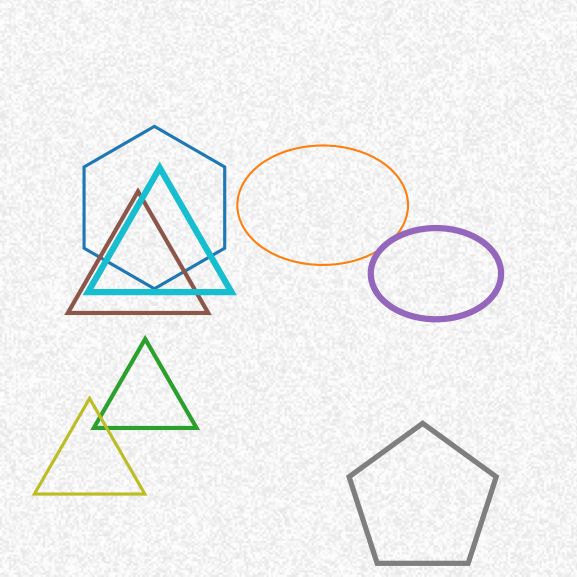[{"shape": "hexagon", "thickness": 1.5, "radius": 0.7, "center": [0.267, 0.64]}, {"shape": "oval", "thickness": 1, "radius": 0.74, "center": [0.559, 0.644]}, {"shape": "triangle", "thickness": 2, "radius": 0.51, "center": [0.251, 0.309]}, {"shape": "oval", "thickness": 3, "radius": 0.56, "center": [0.755, 0.525]}, {"shape": "triangle", "thickness": 2, "radius": 0.7, "center": [0.239, 0.527]}, {"shape": "pentagon", "thickness": 2.5, "radius": 0.67, "center": [0.732, 0.132]}, {"shape": "triangle", "thickness": 1.5, "radius": 0.55, "center": [0.155, 0.199]}, {"shape": "triangle", "thickness": 3, "radius": 0.72, "center": [0.277, 0.565]}]